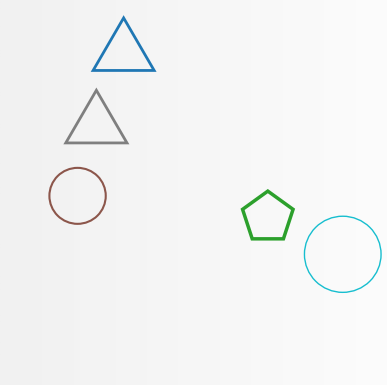[{"shape": "triangle", "thickness": 2, "radius": 0.45, "center": [0.319, 0.862]}, {"shape": "pentagon", "thickness": 2.5, "radius": 0.34, "center": [0.691, 0.435]}, {"shape": "circle", "thickness": 1.5, "radius": 0.36, "center": [0.2, 0.491]}, {"shape": "triangle", "thickness": 2, "radius": 0.46, "center": [0.249, 0.674]}, {"shape": "circle", "thickness": 1, "radius": 0.49, "center": [0.885, 0.34]}]